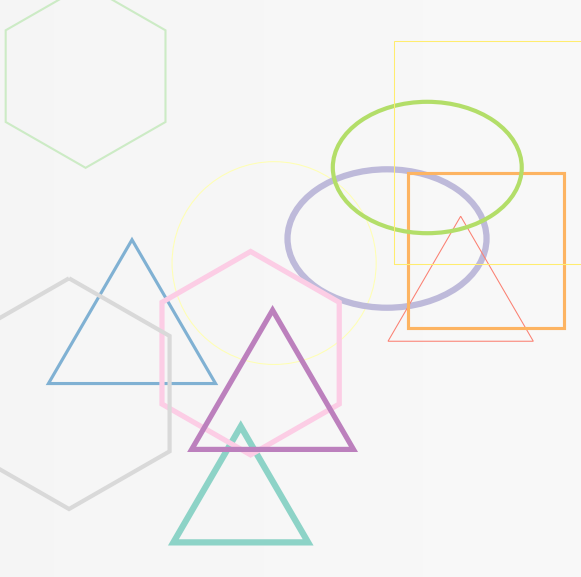[{"shape": "triangle", "thickness": 3, "radius": 0.67, "center": [0.414, 0.127]}, {"shape": "circle", "thickness": 0.5, "radius": 0.88, "center": [0.472, 0.544]}, {"shape": "oval", "thickness": 3, "radius": 0.86, "center": [0.666, 0.586]}, {"shape": "triangle", "thickness": 0.5, "radius": 0.72, "center": [0.793, 0.48]}, {"shape": "triangle", "thickness": 1.5, "radius": 0.83, "center": [0.227, 0.418]}, {"shape": "square", "thickness": 1.5, "radius": 0.67, "center": [0.836, 0.566]}, {"shape": "oval", "thickness": 2, "radius": 0.81, "center": [0.735, 0.709]}, {"shape": "hexagon", "thickness": 2.5, "radius": 0.88, "center": [0.431, 0.388]}, {"shape": "hexagon", "thickness": 2, "radius": 1.0, "center": [0.119, 0.317]}, {"shape": "triangle", "thickness": 2.5, "radius": 0.8, "center": [0.469, 0.301]}, {"shape": "hexagon", "thickness": 1, "radius": 0.79, "center": [0.147, 0.867]}, {"shape": "square", "thickness": 0.5, "radius": 0.97, "center": [0.871, 0.736]}]